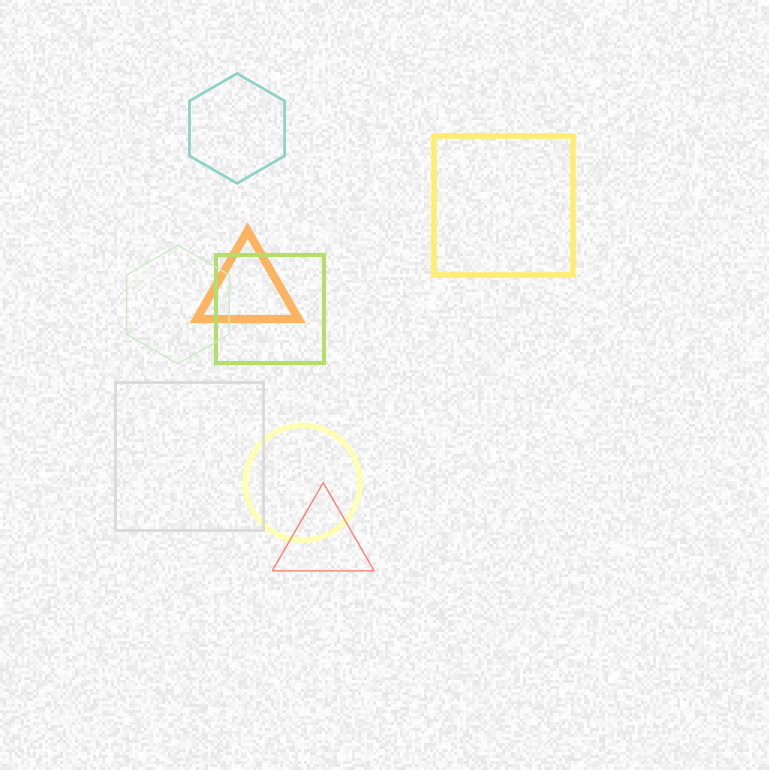[{"shape": "hexagon", "thickness": 1, "radius": 0.36, "center": [0.308, 0.833]}, {"shape": "circle", "thickness": 2, "radius": 0.37, "center": [0.393, 0.373]}, {"shape": "triangle", "thickness": 0.5, "radius": 0.38, "center": [0.42, 0.297]}, {"shape": "triangle", "thickness": 3, "radius": 0.38, "center": [0.322, 0.624]}, {"shape": "square", "thickness": 1.5, "radius": 0.35, "center": [0.351, 0.599]}, {"shape": "square", "thickness": 1, "radius": 0.48, "center": [0.245, 0.408]}, {"shape": "hexagon", "thickness": 0.5, "radius": 0.38, "center": [0.231, 0.604]}, {"shape": "square", "thickness": 2, "radius": 0.45, "center": [0.654, 0.733]}]